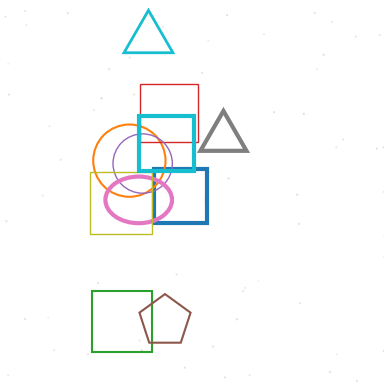[{"shape": "square", "thickness": 3, "radius": 0.35, "center": [0.469, 0.491]}, {"shape": "circle", "thickness": 1.5, "radius": 0.47, "center": [0.336, 0.583]}, {"shape": "square", "thickness": 1.5, "radius": 0.39, "center": [0.317, 0.166]}, {"shape": "square", "thickness": 1, "radius": 0.37, "center": [0.439, 0.706]}, {"shape": "circle", "thickness": 1, "radius": 0.39, "center": [0.371, 0.575]}, {"shape": "pentagon", "thickness": 1.5, "radius": 0.35, "center": [0.429, 0.166]}, {"shape": "oval", "thickness": 3, "radius": 0.43, "center": [0.36, 0.481]}, {"shape": "triangle", "thickness": 3, "radius": 0.35, "center": [0.58, 0.643]}, {"shape": "square", "thickness": 1, "radius": 0.4, "center": [0.314, 0.472]}, {"shape": "triangle", "thickness": 2, "radius": 0.37, "center": [0.386, 0.9]}, {"shape": "square", "thickness": 3, "radius": 0.35, "center": [0.433, 0.627]}]